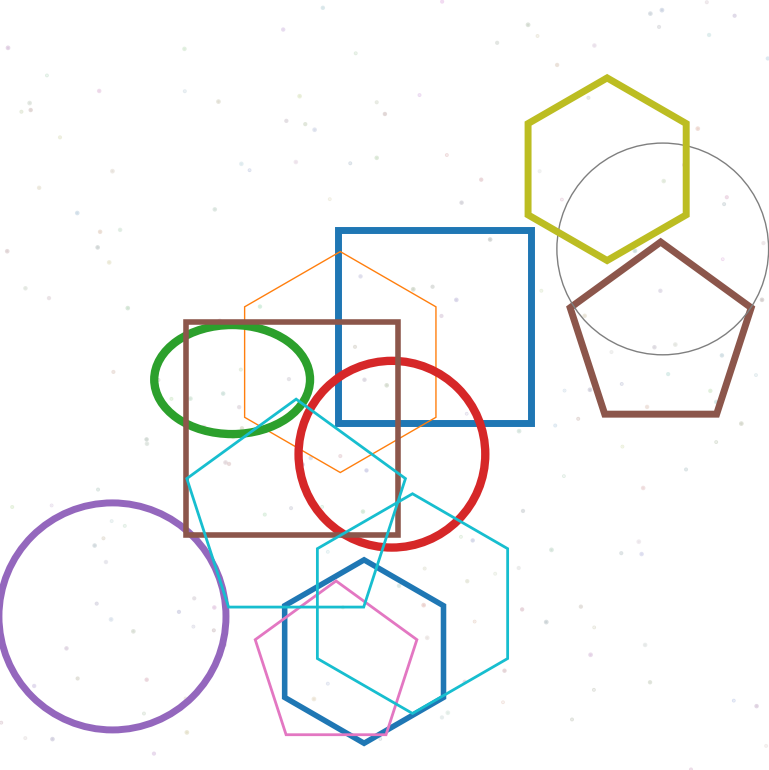[{"shape": "hexagon", "thickness": 2, "radius": 0.6, "center": [0.473, 0.154]}, {"shape": "square", "thickness": 2.5, "radius": 0.63, "center": [0.564, 0.576]}, {"shape": "hexagon", "thickness": 0.5, "radius": 0.72, "center": [0.442, 0.53]}, {"shape": "oval", "thickness": 3, "radius": 0.51, "center": [0.301, 0.507]}, {"shape": "circle", "thickness": 3, "radius": 0.61, "center": [0.509, 0.41]}, {"shape": "circle", "thickness": 2.5, "radius": 0.74, "center": [0.146, 0.199]}, {"shape": "pentagon", "thickness": 2.5, "radius": 0.62, "center": [0.858, 0.562]}, {"shape": "square", "thickness": 2, "radius": 0.69, "center": [0.379, 0.444]}, {"shape": "pentagon", "thickness": 1, "radius": 0.55, "center": [0.436, 0.135]}, {"shape": "circle", "thickness": 0.5, "radius": 0.69, "center": [0.861, 0.677]}, {"shape": "hexagon", "thickness": 2.5, "radius": 0.59, "center": [0.788, 0.78]}, {"shape": "hexagon", "thickness": 1, "radius": 0.71, "center": [0.536, 0.216]}, {"shape": "pentagon", "thickness": 1, "radius": 0.75, "center": [0.385, 0.332]}]